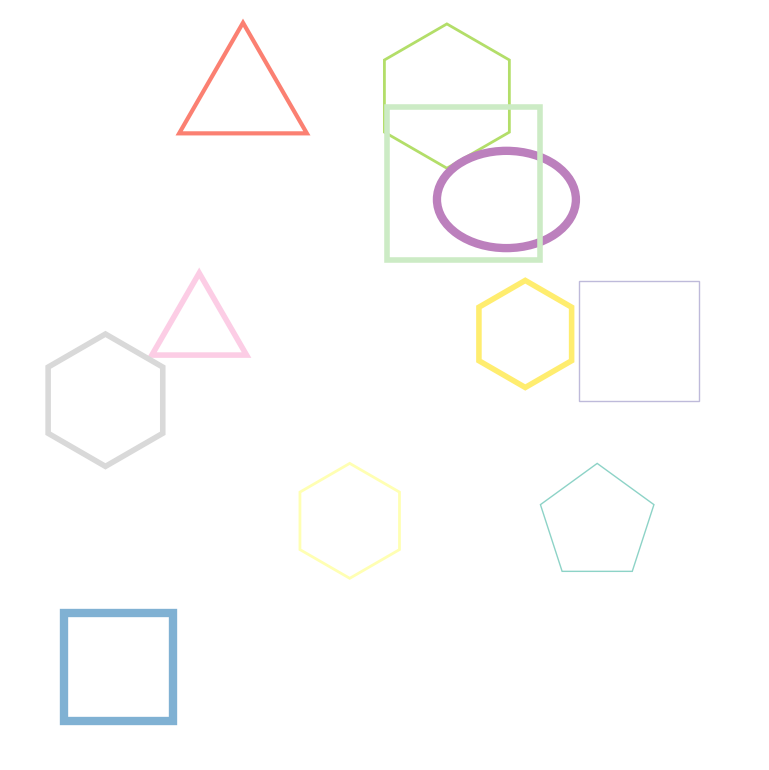[{"shape": "pentagon", "thickness": 0.5, "radius": 0.39, "center": [0.776, 0.321]}, {"shape": "hexagon", "thickness": 1, "radius": 0.37, "center": [0.454, 0.324]}, {"shape": "square", "thickness": 0.5, "radius": 0.39, "center": [0.829, 0.557]}, {"shape": "triangle", "thickness": 1.5, "radius": 0.48, "center": [0.316, 0.875]}, {"shape": "square", "thickness": 3, "radius": 0.35, "center": [0.154, 0.134]}, {"shape": "hexagon", "thickness": 1, "radius": 0.47, "center": [0.58, 0.875]}, {"shape": "triangle", "thickness": 2, "radius": 0.35, "center": [0.259, 0.574]}, {"shape": "hexagon", "thickness": 2, "radius": 0.43, "center": [0.137, 0.48]}, {"shape": "oval", "thickness": 3, "radius": 0.45, "center": [0.658, 0.741]}, {"shape": "square", "thickness": 2, "radius": 0.5, "center": [0.601, 0.761]}, {"shape": "hexagon", "thickness": 2, "radius": 0.35, "center": [0.682, 0.566]}]